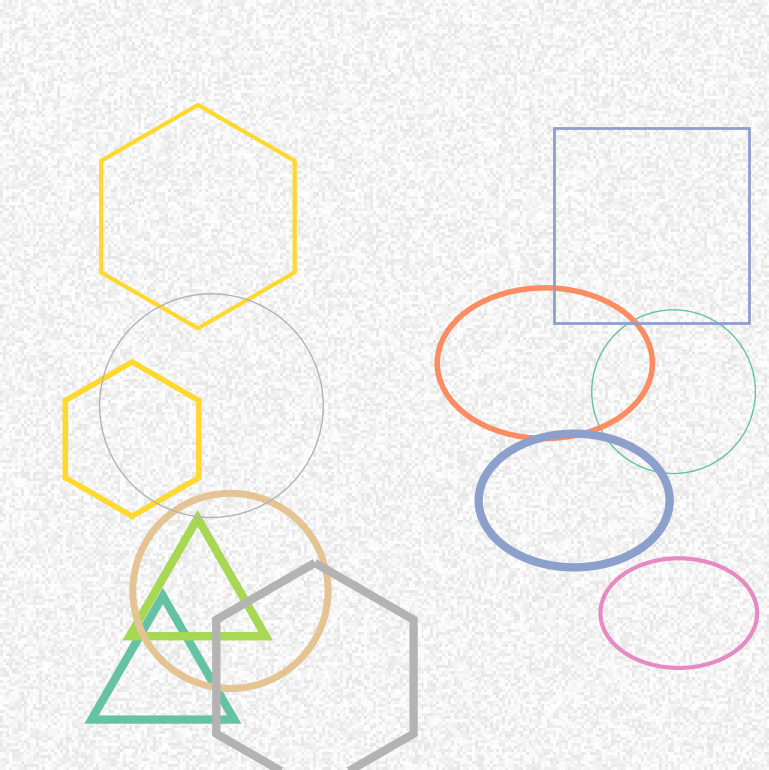[{"shape": "triangle", "thickness": 3, "radius": 0.54, "center": [0.211, 0.119]}, {"shape": "circle", "thickness": 0.5, "radius": 0.53, "center": [0.875, 0.491]}, {"shape": "oval", "thickness": 2, "radius": 0.7, "center": [0.708, 0.528]}, {"shape": "square", "thickness": 1, "radius": 0.63, "center": [0.846, 0.708]}, {"shape": "oval", "thickness": 3, "radius": 0.62, "center": [0.746, 0.35]}, {"shape": "oval", "thickness": 1.5, "radius": 0.51, "center": [0.882, 0.204]}, {"shape": "triangle", "thickness": 3, "radius": 0.51, "center": [0.257, 0.225]}, {"shape": "hexagon", "thickness": 2, "radius": 0.5, "center": [0.172, 0.43]}, {"shape": "hexagon", "thickness": 1.5, "radius": 0.73, "center": [0.257, 0.719]}, {"shape": "circle", "thickness": 2.5, "radius": 0.63, "center": [0.299, 0.233]}, {"shape": "circle", "thickness": 0.5, "radius": 0.73, "center": [0.275, 0.473]}, {"shape": "hexagon", "thickness": 3, "radius": 0.74, "center": [0.409, 0.121]}]